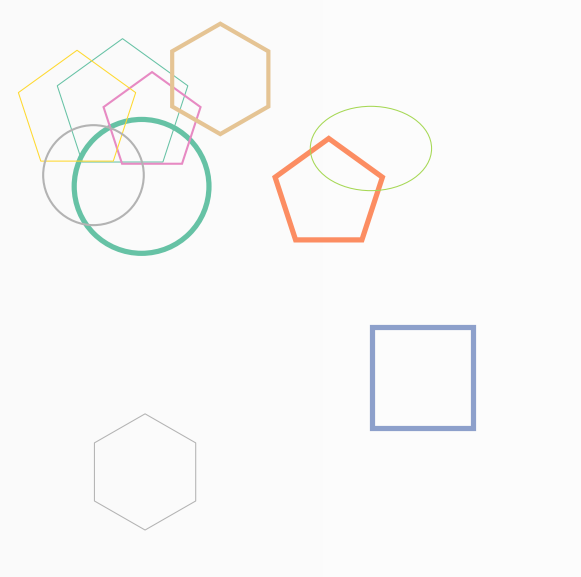[{"shape": "circle", "thickness": 2.5, "radius": 0.58, "center": [0.244, 0.676]}, {"shape": "pentagon", "thickness": 0.5, "radius": 0.59, "center": [0.211, 0.814]}, {"shape": "pentagon", "thickness": 2.5, "radius": 0.49, "center": [0.566, 0.662]}, {"shape": "square", "thickness": 2.5, "radius": 0.44, "center": [0.727, 0.346]}, {"shape": "pentagon", "thickness": 1, "radius": 0.44, "center": [0.262, 0.787]}, {"shape": "oval", "thickness": 0.5, "radius": 0.52, "center": [0.638, 0.742]}, {"shape": "pentagon", "thickness": 0.5, "radius": 0.53, "center": [0.133, 0.806]}, {"shape": "hexagon", "thickness": 2, "radius": 0.48, "center": [0.379, 0.862]}, {"shape": "hexagon", "thickness": 0.5, "radius": 0.5, "center": [0.25, 0.182]}, {"shape": "circle", "thickness": 1, "radius": 0.43, "center": [0.161, 0.696]}]